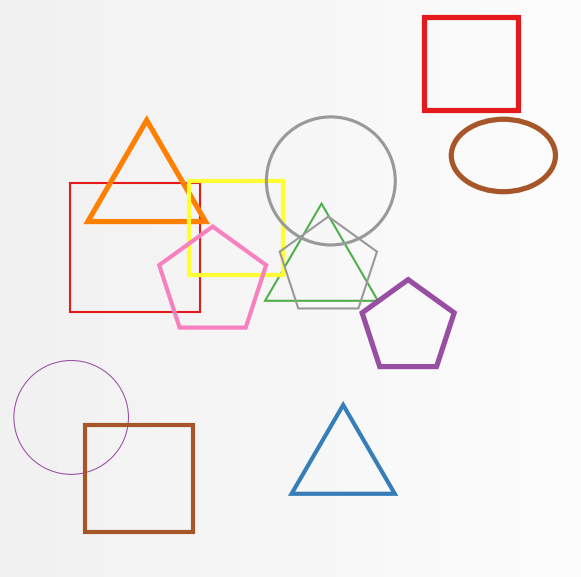[{"shape": "square", "thickness": 2.5, "radius": 0.4, "center": [0.81, 0.889]}, {"shape": "square", "thickness": 1, "radius": 0.56, "center": [0.233, 0.571]}, {"shape": "triangle", "thickness": 2, "radius": 0.51, "center": [0.59, 0.195]}, {"shape": "triangle", "thickness": 1, "radius": 0.56, "center": [0.553, 0.534]}, {"shape": "pentagon", "thickness": 2.5, "radius": 0.42, "center": [0.702, 0.432]}, {"shape": "circle", "thickness": 0.5, "radius": 0.49, "center": [0.122, 0.276]}, {"shape": "triangle", "thickness": 2.5, "radius": 0.58, "center": [0.252, 0.674]}, {"shape": "square", "thickness": 2, "radius": 0.41, "center": [0.406, 0.604]}, {"shape": "square", "thickness": 2, "radius": 0.46, "center": [0.24, 0.17]}, {"shape": "oval", "thickness": 2.5, "radius": 0.45, "center": [0.866, 0.73]}, {"shape": "pentagon", "thickness": 2, "radius": 0.48, "center": [0.366, 0.51]}, {"shape": "pentagon", "thickness": 1, "radius": 0.44, "center": [0.565, 0.536]}, {"shape": "circle", "thickness": 1.5, "radius": 0.55, "center": [0.569, 0.686]}]